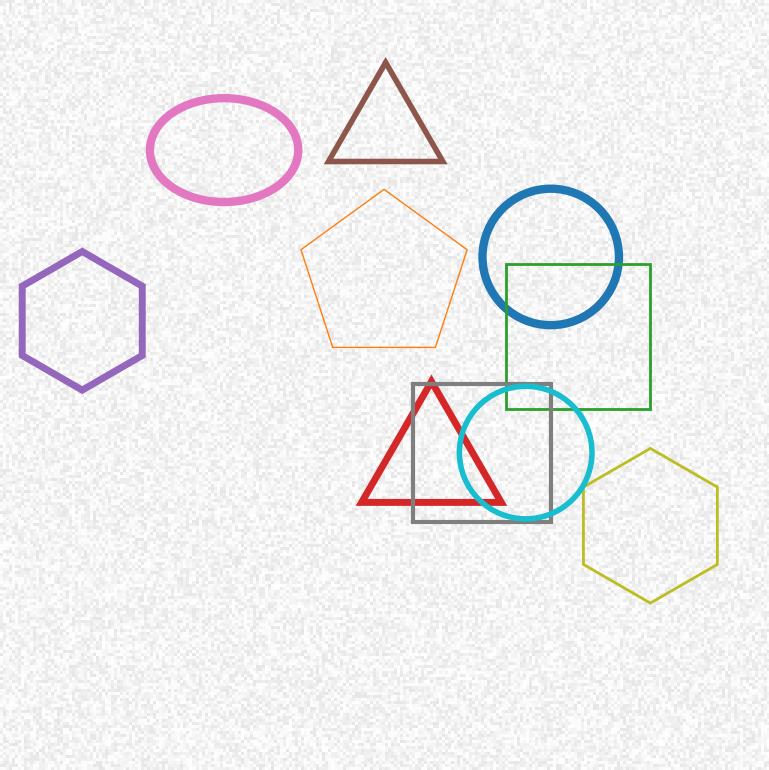[{"shape": "circle", "thickness": 3, "radius": 0.44, "center": [0.715, 0.666]}, {"shape": "pentagon", "thickness": 0.5, "radius": 0.57, "center": [0.499, 0.641]}, {"shape": "square", "thickness": 1, "radius": 0.47, "center": [0.751, 0.563]}, {"shape": "triangle", "thickness": 2.5, "radius": 0.52, "center": [0.56, 0.4]}, {"shape": "hexagon", "thickness": 2.5, "radius": 0.45, "center": [0.107, 0.583]}, {"shape": "triangle", "thickness": 2, "radius": 0.43, "center": [0.501, 0.833]}, {"shape": "oval", "thickness": 3, "radius": 0.48, "center": [0.291, 0.805]}, {"shape": "square", "thickness": 1.5, "radius": 0.45, "center": [0.626, 0.411]}, {"shape": "hexagon", "thickness": 1, "radius": 0.5, "center": [0.845, 0.317]}, {"shape": "circle", "thickness": 2, "radius": 0.43, "center": [0.683, 0.412]}]